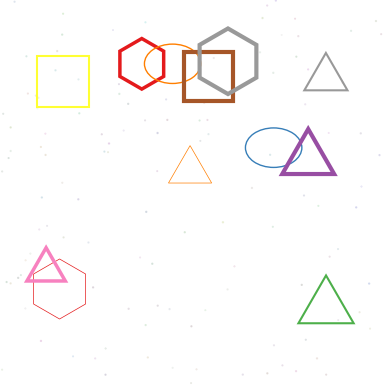[{"shape": "hexagon", "thickness": 2.5, "radius": 0.33, "center": [0.368, 0.834]}, {"shape": "hexagon", "thickness": 0.5, "radius": 0.39, "center": [0.155, 0.249]}, {"shape": "oval", "thickness": 1, "radius": 0.37, "center": [0.711, 0.616]}, {"shape": "triangle", "thickness": 1.5, "radius": 0.41, "center": [0.847, 0.202]}, {"shape": "triangle", "thickness": 3, "radius": 0.39, "center": [0.801, 0.587]}, {"shape": "oval", "thickness": 1, "radius": 0.37, "center": [0.448, 0.834]}, {"shape": "triangle", "thickness": 0.5, "radius": 0.32, "center": [0.494, 0.557]}, {"shape": "square", "thickness": 1.5, "radius": 0.33, "center": [0.164, 0.787]}, {"shape": "square", "thickness": 3, "radius": 0.32, "center": [0.542, 0.801]}, {"shape": "triangle", "thickness": 2.5, "radius": 0.29, "center": [0.12, 0.299]}, {"shape": "hexagon", "thickness": 3, "radius": 0.43, "center": [0.592, 0.841]}, {"shape": "triangle", "thickness": 1.5, "radius": 0.32, "center": [0.847, 0.798]}]